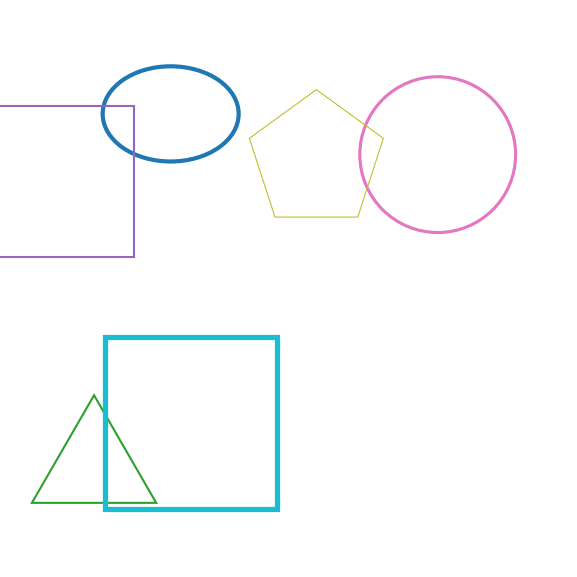[{"shape": "oval", "thickness": 2, "radius": 0.59, "center": [0.296, 0.802]}, {"shape": "triangle", "thickness": 1, "radius": 0.62, "center": [0.163, 0.191]}, {"shape": "square", "thickness": 1, "radius": 0.65, "center": [0.101, 0.685]}, {"shape": "circle", "thickness": 1.5, "radius": 0.67, "center": [0.758, 0.731]}, {"shape": "pentagon", "thickness": 0.5, "radius": 0.61, "center": [0.548, 0.722]}, {"shape": "square", "thickness": 2.5, "radius": 0.75, "center": [0.331, 0.267]}]